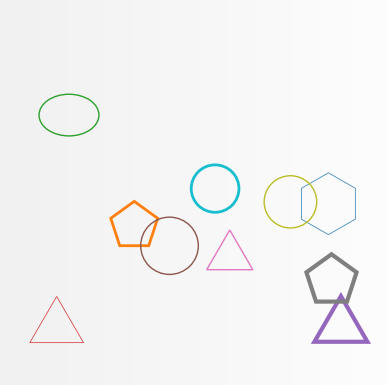[{"shape": "hexagon", "thickness": 0.5, "radius": 0.4, "center": [0.847, 0.471]}, {"shape": "pentagon", "thickness": 2, "radius": 0.32, "center": [0.346, 0.413]}, {"shape": "oval", "thickness": 1, "radius": 0.39, "center": [0.178, 0.701]}, {"shape": "triangle", "thickness": 0.5, "radius": 0.4, "center": [0.146, 0.15]}, {"shape": "triangle", "thickness": 3, "radius": 0.39, "center": [0.88, 0.152]}, {"shape": "circle", "thickness": 1, "radius": 0.37, "center": [0.437, 0.362]}, {"shape": "triangle", "thickness": 1, "radius": 0.34, "center": [0.593, 0.334]}, {"shape": "pentagon", "thickness": 3, "radius": 0.34, "center": [0.855, 0.272]}, {"shape": "circle", "thickness": 1, "radius": 0.34, "center": [0.75, 0.476]}, {"shape": "circle", "thickness": 2, "radius": 0.31, "center": [0.555, 0.51]}]